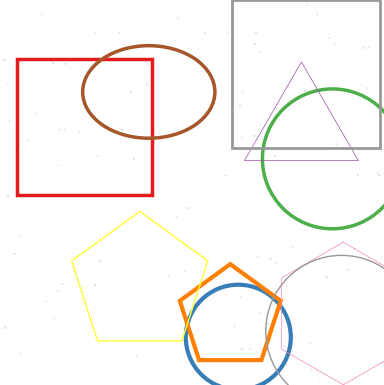[{"shape": "square", "thickness": 2.5, "radius": 0.88, "center": [0.22, 0.67]}, {"shape": "circle", "thickness": 3, "radius": 0.68, "center": [0.619, 0.124]}, {"shape": "circle", "thickness": 2.5, "radius": 0.91, "center": [0.863, 0.587]}, {"shape": "triangle", "thickness": 0.5, "radius": 0.85, "center": [0.783, 0.668]}, {"shape": "pentagon", "thickness": 3, "radius": 0.69, "center": [0.598, 0.176]}, {"shape": "pentagon", "thickness": 1, "radius": 0.93, "center": [0.363, 0.265]}, {"shape": "oval", "thickness": 2.5, "radius": 0.86, "center": [0.386, 0.761]}, {"shape": "hexagon", "thickness": 0.5, "radius": 0.93, "center": [0.892, 0.186]}, {"shape": "circle", "thickness": 1, "radius": 0.98, "center": [0.887, 0.14]}, {"shape": "square", "thickness": 2, "radius": 0.96, "center": [0.795, 0.808]}]